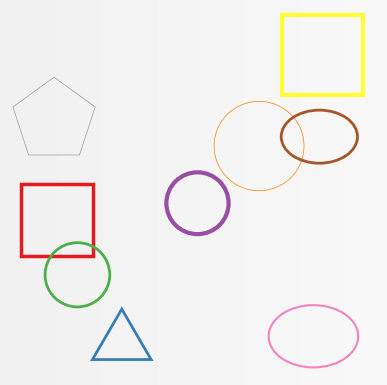[{"shape": "square", "thickness": 2.5, "radius": 0.47, "center": [0.148, 0.428]}, {"shape": "triangle", "thickness": 2, "radius": 0.44, "center": [0.314, 0.11]}, {"shape": "circle", "thickness": 2, "radius": 0.42, "center": [0.2, 0.286]}, {"shape": "circle", "thickness": 3, "radius": 0.4, "center": [0.51, 0.472]}, {"shape": "circle", "thickness": 0.5, "radius": 0.58, "center": [0.669, 0.621]}, {"shape": "square", "thickness": 3, "radius": 0.52, "center": [0.833, 0.857]}, {"shape": "oval", "thickness": 2, "radius": 0.49, "center": [0.824, 0.645]}, {"shape": "oval", "thickness": 1.5, "radius": 0.58, "center": [0.809, 0.127]}, {"shape": "pentagon", "thickness": 0.5, "radius": 0.56, "center": [0.139, 0.688]}]